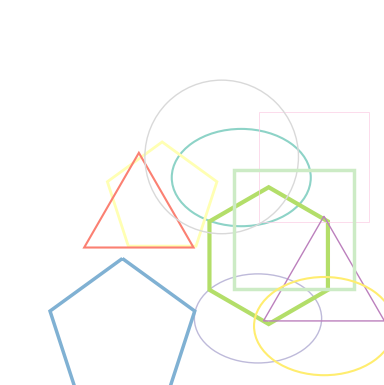[{"shape": "oval", "thickness": 1.5, "radius": 0.9, "center": [0.627, 0.539]}, {"shape": "pentagon", "thickness": 2, "radius": 0.75, "center": [0.421, 0.482]}, {"shape": "oval", "thickness": 1, "radius": 0.83, "center": [0.67, 0.173]}, {"shape": "triangle", "thickness": 1.5, "radius": 0.82, "center": [0.361, 0.439]}, {"shape": "pentagon", "thickness": 2.5, "radius": 0.99, "center": [0.318, 0.131]}, {"shape": "hexagon", "thickness": 3, "radius": 0.89, "center": [0.698, 0.336]}, {"shape": "square", "thickness": 0.5, "radius": 0.71, "center": [0.816, 0.565]}, {"shape": "circle", "thickness": 1, "radius": 1.0, "center": [0.576, 0.592]}, {"shape": "triangle", "thickness": 1, "radius": 0.91, "center": [0.841, 0.257]}, {"shape": "square", "thickness": 2.5, "radius": 0.78, "center": [0.764, 0.404]}, {"shape": "oval", "thickness": 1.5, "radius": 0.91, "center": [0.842, 0.153]}]